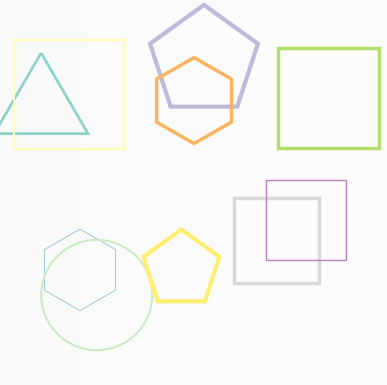[{"shape": "triangle", "thickness": 2, "radius": 0.7, "center": [0.106, 0.723]}, {"shape": "square", "thickness": 1.5, "radius": 0.71, "center": [0.179, 0.754]}, {"shape": "pentagon", "thickness": 3, "radius": 0.73, "center": [0.526, 0.841]}, {"shape": "hexagon", "thickness": 0.5, "radius": 0.53, "center": [0.206, 0.299]}, {"shape": "hexagon", "thickness": 2.5, "radius": 0.56, "center": [0.501, 0.739]}, {"shape": "square", "thickness": 2.5, "radius": 0.65, "center": [0.848, 0.746]}, {"shape": "square", "thickness": 2.5, "radius": 0.55, "center": [0.714, 0.375]}, {"shape": "square", "thickness": 1, "radius": 0.52, "center": [0.789, 0.429]}, {"shape": "circle", "thickness": 1.5, "radius": 0.72, "center": [0.25, 0.234]}, {"shape": "pentagon", "thickness": 3, "radius": 0.52, "center": [0.468, 0.301]}]